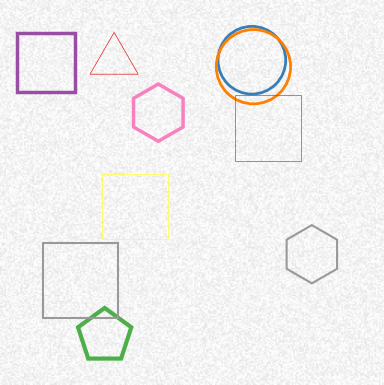[{"shape": "triangle", "thickness": 0.5, "radius": 0.36, "center": [0.296, 0.843]}, {"shape": "circle", "thickness": 2, "radius": 0.44, "center": [0.654, 0.844]}, {"shape": "pentagon", "thickness": 3, "radius": 0.36, "center": [0.272, 0.127]}, {"shape": "square", "thickness": 2.5, "radius": 0.38, "center": [0.12, 0.837]}, {"shape": "circle", "thickness": 2, "radius": 0.48, "center": [0.658, 0.827]}, {"shape": "square", "thickness": 0.5, "radius": 0.43, "center": [0.351, 0.464]}, {"shape": "square", "thickness": 0.5, "radius": 0.43, "center": [0.695, 0.666]}, {"shape": "hexagon", "thickness": 2.5, "radius": 0.37, "center": [0.411, 0.707]}, {"shape": "hexagon", "thickness": 1.5, "radius": 0.38, "center": [0.81, 0.34]}, {"shape": "square", "thickness": 1.5, "radius": 0.48, "center": [0.209, 0.271]}]